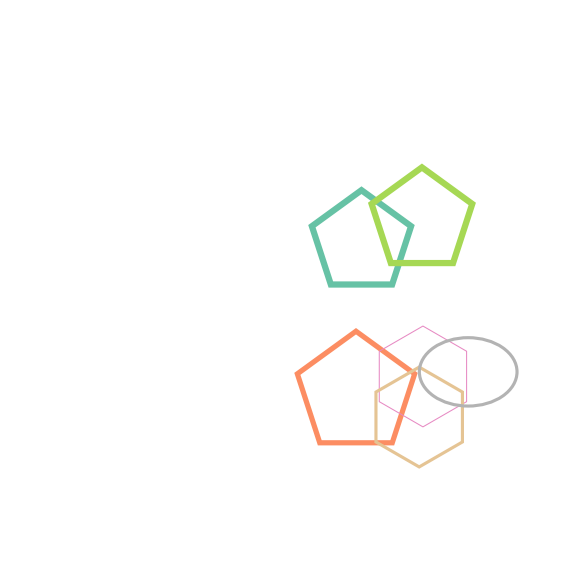[{"shape": "pentagon", "thickness": 3, "radius": 0.45, "center": [0.626, 0.58]}, {"shape": "pentagon", "thickness": 2.5, "radius": 0.53, "center": [0.616, 0.319]}, {"shape": "hexagon", "thickness": 0.5, "radius": 0.44, "center": [0.732, 0.347]}, {"shape": "pentagon", "thickness": 3, "radius": 0.46, "center": [0.731, 0.618]}, {"shape": "hexagon", "thickness": 1.5, "radius": 0.43, "center": [0.726, 0.277]}, {"shape": "oval", "thickness": 1.5, "radius": 0.42, "center": [0.811, 0.355]}]